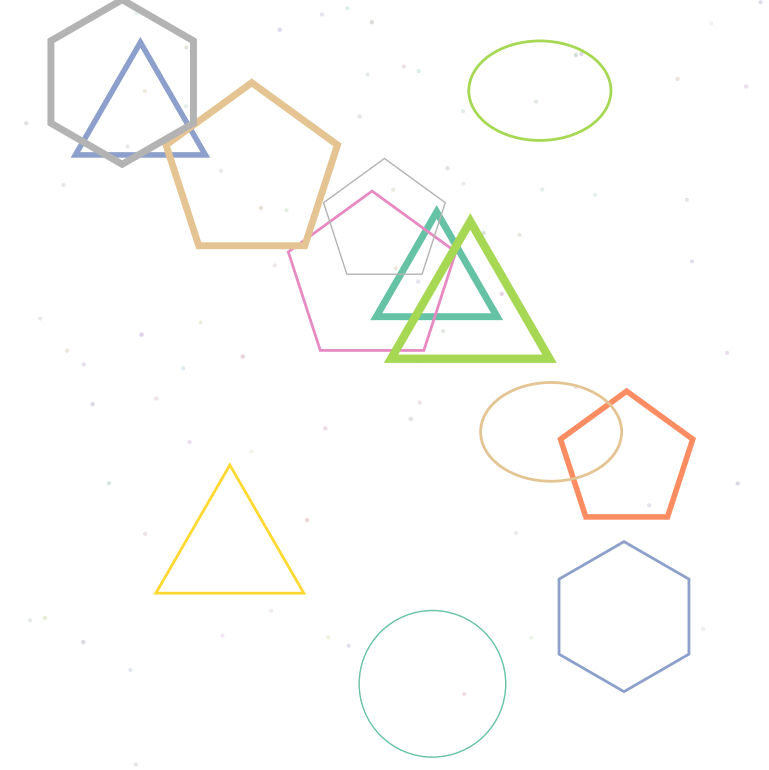[{"shape": "triangle", "thickness": 2.5, "radius": 0.45, "center": [0.567, 0.634]}, {"shape": "circle", "thickness": 0.5, "radius": 0.48, "center": [0.562, 0.112]}, {"shape": "pentagon", "thickness": 2, "radius": 0.45, "center": [0.814, 0.402]}, {"shape": "triangle", "thickness": 2, "radius": 0.49, "center": [0.182, 0.848]}, {"shape": "hexagon", "thickness": 1, "radius": 0.49, "center": [0.81, 0.199]}, {"shape": "pentagon", "thickness": 1, "radius": 0.57, "center": [0.483, 0.637]}, {"shape": "triangle", "thickness": 3, "radius": 0.59, "center": [0.611, 0.594]}, {"shape": "oval", "thickness": 1, "radius": 0.46, "center": [0.701, 0.882]}, {"shape": "triangle", "thickness": 1, "radius": 0.55, "center": [0.298, 0.285]}, {"shape": "oval", "thickness": 1, "radius": 0.46, "center": [0.716, 0.439]}, {"shape": "pentagon", "thickness": 2.5, "radius": 0.59, "center": [0.327, 0.776]}, {"shape": "pentagon", "thickness": 0.5, "radius": 0.42, "center": [0.499, 0.711]}, {"shape": "hexagon", "thickness": 2.5, "radius": 0.53, "center": [0.159, 0.894]}]